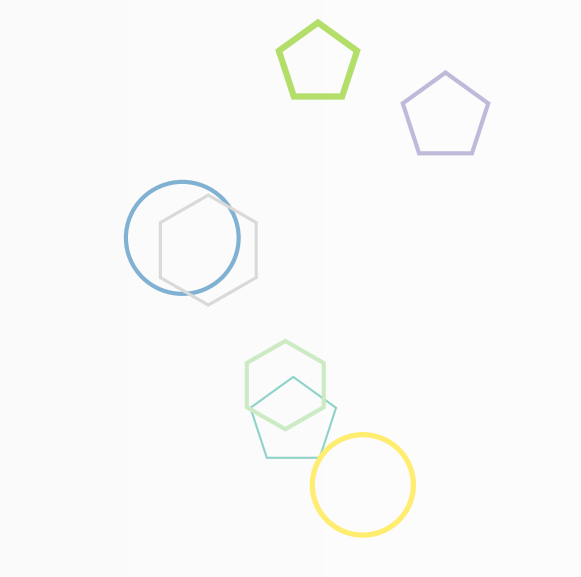[{"shape": "pentagon", "thickness": 1, "radius": 0.39, "center": [0.505, 0.269]}, {"shape": "pentagon", "thickness": 2, "radius": 0.39, "center": [0.766, 0.796]}, {"shape": "circle", "thickness": 2, "radius": 0.48, "center": [0.314, 0.587]}, {"shape": "pentagon", "thickness": 3, "radius": 0.35, "center": [0.547, 0.889]}, {"shape": "hexagon", "thickness": 1.5, "radius": 0.48, "center": [0.358, 0.566]}, {"shape": "hexagon", "thickness": 2, "radius": 0.38, "center": [0.491, 0.332]}, {"shape": "circle", "thickness": 2.5, "radius": 0.43, "center": [0.624, 0.159]}]